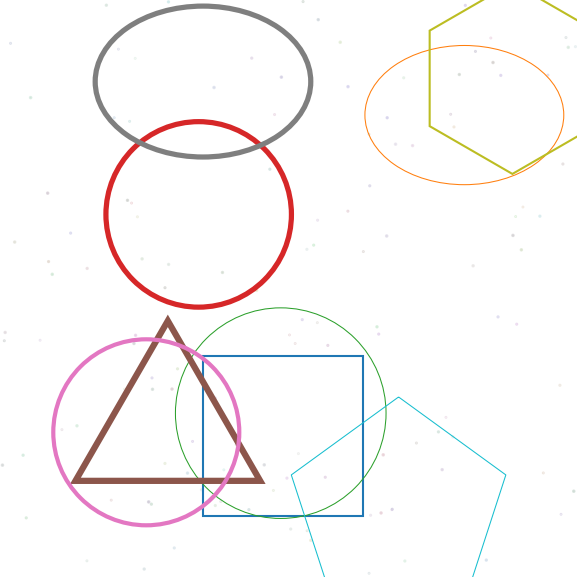[{"shape": "square", "thickness": 1, "radius": 0.69, "center": [0.49, 0.244]}, {"shape": "oval", "thickness": 0.5, "radius": 0.86, "center": [0.804, 0.8]}, {"shape": "circle", "thickness": 0.5, "radius": 0.91, "center": [0.486, 0.284]}, {"shape": "circle", "thickness": 2.5, "radius": 0.8, "center": [0.344, 0.628]}, {"shape": "triangle", "thickness": 3, "radius": 0.92, "center": [0.291, 0.259]}, {"shape": "circle", "thickness": 2, "radius": 0.81, "center": [0.253, 0.251]}, {"shape": "oval", "thickness": 2.5, "radius": 0.93, "center": [0.351, 0.858]}, {"shape": "hexagon", "thickness": 1, "radius": 0.83, "center": [0.887, 0.863]}, {"shape": "pentagon", "thickness": 0.5, "radius": 0.98, "center": [0.69, 0.116]}]